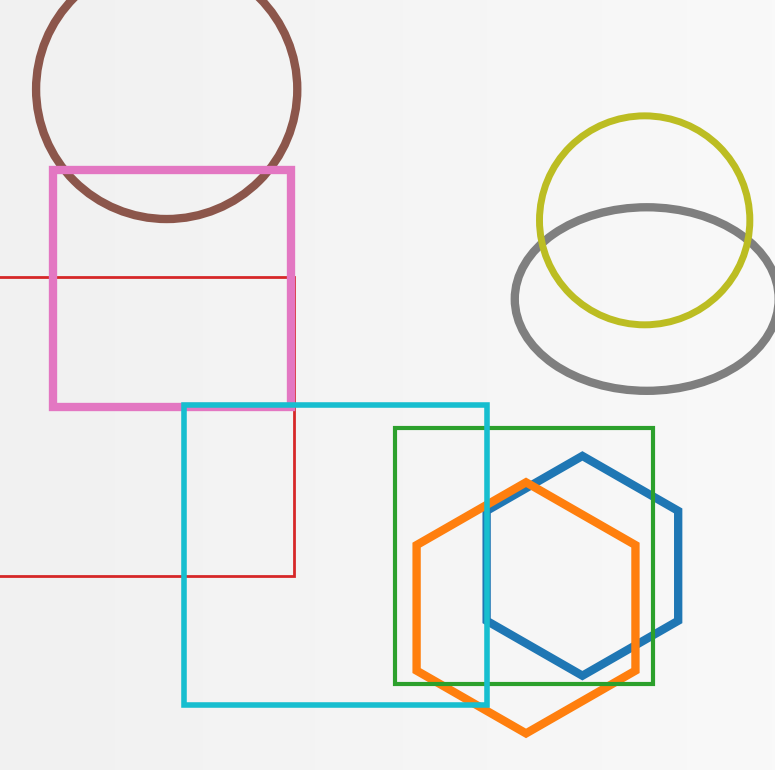[{"shape": "hexagon", "thickness": 3, "radius": 0.71, "center": [0.751, 0.265]}, {"shape": "hexagon", "thickness": 3, "radius": 0.82, "center": [0.679, 0.211]}, {"shape": "square", "thickness": 1.5, "radius": 0.83, "center": [0.676, 0.278]}, {"shape": "square", "thickness": 1, "radius": 0.97, "center": [0.185, 0.446]}, {"shape": "circle", "thickness": 3, "radius": 0.84, "center": [0.215, 0.884]}, {"shape": "square", "thickness": 3, "radius": 0.77, "center": [0.222, 0.625]}, {"shape": "oval", "thickness": 3, "radius": 0.85, "center": [0.835, 0.612]}, {"shape": "circle", "thickness": 2.5, "radius": 0.68, "center": [0.832, 0.714]}, {"shape": "square", "thickness": 2, "radius": 0.98, "center": [0.433, 0.279]}]